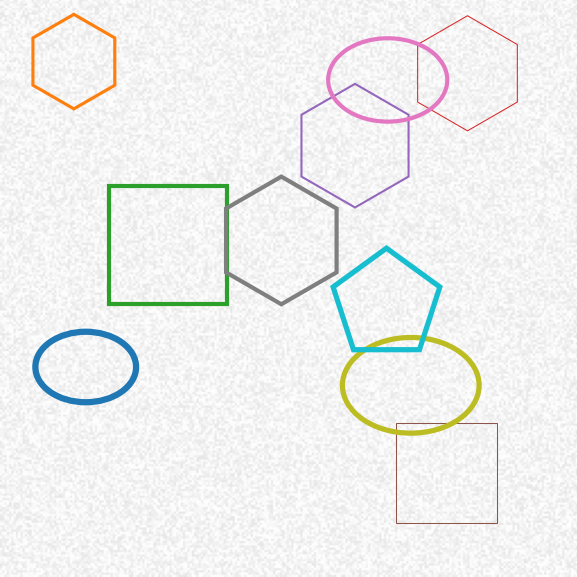[{"shape": "oval", "thickness": 3, "radius": 0.44, "center": [0.148, 0.364]}, {"shape": "hexagon", "thickness": 1.5, "radius": 0.41, "center": [0.128, 0.892]}, {"shape": "square", "thickness": 2, "radius": 0.51, "center": [0.291, 0.575]}, {"shape": "hexagon", "thickness": 0.5, "radius": 0.5, "center": [0.81, 0.872]}, {"shape": "hexagon", "thickness": 1, "radius": 0.54, "center": [0.615, 0.747]}, {"shape": "square", "thickness": 0.5, "radius": 0.43, "center": [0.773, 0.18]}, {"shape": "oval", "thickness": 2, "radius": 0.52, "center": [0.671, 0.861]}, {"shape": "hexagon", "thickness": 2, "radius": 0.55, "center": [0.487, 0.583]}, {"shape": "oval", "thickness": 2.5, "radius": 0.59, "center": [0.711, 0.332]}, {"shape": "pentagon", "thickness": 2.5, "radius": 0.49, "center": [0.669, 0.472]}]